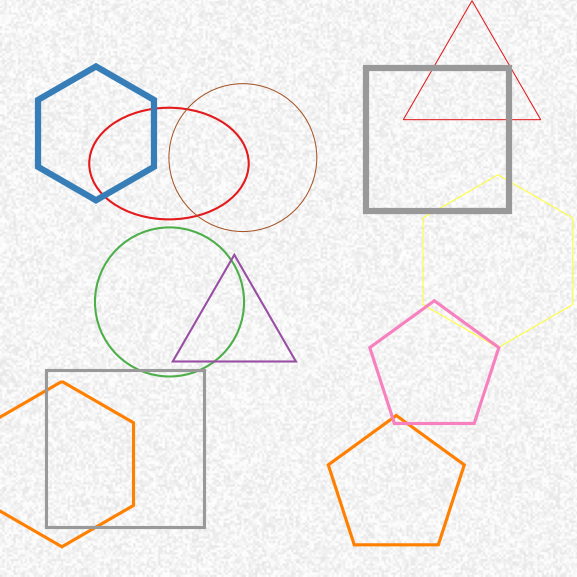[{"shape": "oval", "thickness": 1, "radius": 0.69, "center": [0.293, 0.716]}, {"shape": "triangle", "thickness": 0.5, "radius": 0.69, "center": [0.817, 0.861]}, {"shape": "hexagon", "thickness": 3, "radius": 0.58, "center": [0.166, 0.768]}, {"shape": "circle", "thickness": 1, "radius": 0.65, "center": [0.294, 0.476]}, {"shape": "triangle", "thickness": 1, "radius": 0.62, "center": [0.406, 0.435]}, {"shape": "hexagon", "thickness": 1.5, "radius": 0.72, "center": [0.107, 0.196]}, {"shape": "pentagon", "thickness": 1.5, "radius": 0.62, "center": [0.686, 0.156]}, {"shape": "hexagon", "thickness": 0.5, "radius": 0.75, "center": [0.862, 0.547]}, {"shape": "circle", "thickness": 0.5, "radius": 0.64, "center": [0.421, 0.726]}, {"shape": "pentagon", "thickness": 1.5, "radius": 0.59, "center": [0.752, 0.361]}, {"shape": "square", "thickness": 1.5, "radius": 0.68, "center": [0.217, 0.222]}, {"shape": "square", "thickness": 3, "radius": 0.62, "center": [0.758, 0.757]}]